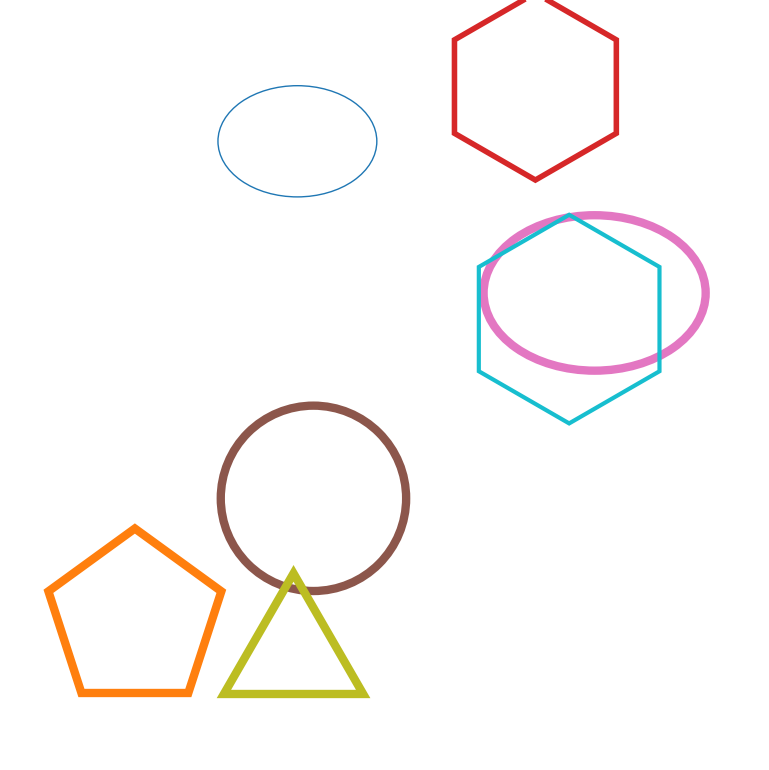[{"shape": "oval", "thickness": 0.5, "radius": 0.52, "center": [0.386, 0.817]}, {"shape": "pentagon", "thickness": 3, "radius": 0.59, "center": [0.175, 0.196]}, {"shape": "hexagon", "thickness": 2, "radius": 0.61, "center": [0.695, 0.888]}, {"shape": "circle", "thickness": 3, "radius": 0.6, "center": [0.407, 0.353]}, {"shape": "oval", "thickness": 3, "radius": 0.72, "center": [0.772, 0.62]}, {"shape": "triangle", "thickness": 3, "radius": 0.52, "center": [0.381, 0.151]}, {"shape": "hexagon", "thickness": 1.5, "radius": 0.68, "center": [0.739, 0.586]}]